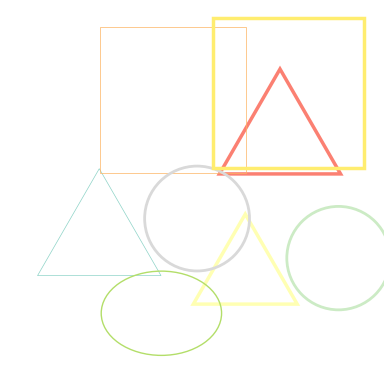[{"shape": "triangle", "thickness": 0.5, "radius": 0.93, "center": [0.258, 0.377]}, {"shape": "triangle", "thickness": 2.5, "radius": 0.78, "center": [0.637, 0.288]}, {"shape": "triangle", "thickness": 2.5, "radius": 0.91, "center": [0.727, 0.639]}, {"shape": "square", "thickness": 0.5, "radius": 0.95, "center": [0.449, 0.74]}, {"shape": "oval", "thickness": 1, "radius": 0.78, "center": [0.419, 0.186]}, {"shape": "circle", "thickness": 2, "radius": 0.68, "center": [0.512, 0.432]}, {"shape": "circle", "thickness": 2, "radius": 0.67, "center": [0.879, 0.33]}, {"shape": "square", "thickness": 2.5, "radius": 0.98, "center": [0.749, 0.758]}]